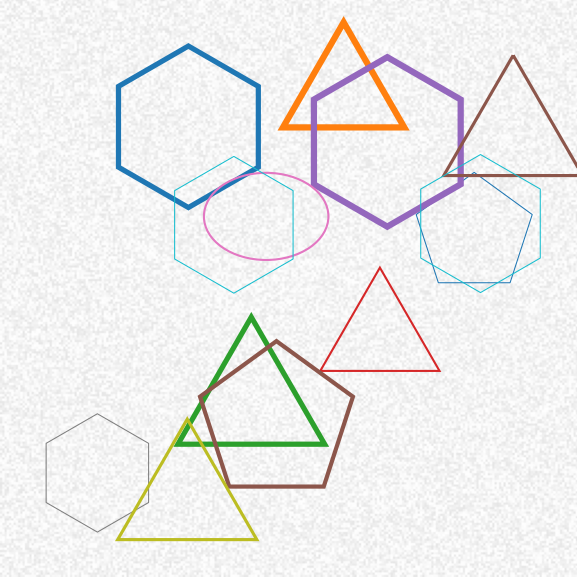[{"shape": "hexagon", "thickness": 2.5, "radius": 0.7, "center": [0.326, 0.78]}, {"shape": "pentagon", "thickness": 0.5, "radius": 0.53, "center": [0.821, 0.595]}, {"shape": "triangle", "thickness": 3, "radius": 0.61, "center": [0.595, 0.839]}, {"shape": "triangle", "thickness": 2.5, "radius": 0.73, "center": [0.435, 0.303]}, {"shape": "triangle", "thickness": 1, "radius": 0.6, "center": [0.658, 0.416]}, {"shape": "hexagon", "thickness": 3, "radius": 0.73, "center": [0.671, 0.753]}, {"shape": "pentagon", "thickness": 2, "radius": 0.7, "center": [0.479, 0.269]}, {"shape": "triangle", "thickness": 1.5, "radius": 0.69, "center": [0.889, 0.765]}, {"shape": "oval", "thickness": 1, "radius": 0.54, "center": [0.461, 0.624]}, {"shape": "hexagon", "thickness": 0.5, "radius": 0.51, "center": [0.169, 0.18]}, {"shape": "triangle", "thickness": 1.5, "radius": 0.7, "center": [0.324, 0.134]}, {"shape": "hexagon", "thickness": 0.5, "radius": 0.59, "center": [0.405, 0.61]}, {"shape": "hexagon", "thickness": 0.5, "radius": 0.6, "center": [0.832, 0.612]}]